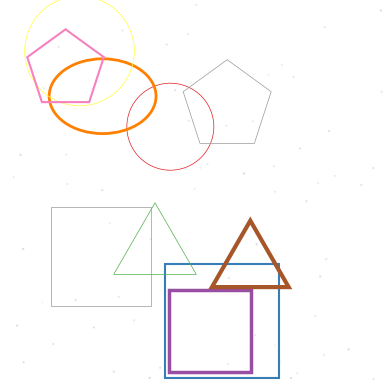[{"shape": "circle", "thickness": 0.5, "radius": 0.56, "center": [0.442, 0.671]}, {"shape": "square", "thickness": 1.5, "radius": 0.74, "center": [0.576, 0.166]}, {"shape": "triangle", "thickness": 0.5, "radius": 0.62, "center": [0.403, 0.349]}, {"shape": "square", "thickness": 2.5, "radius": 0.53, "center": [0.545, 0.139]}, {"shape": "oval", "thickness": 2, "radius": 0.69, "center": [0.266, 0.75]}, {"shape": "circle", "thickness": 0.5, "radius": 0.71, "center": [0.207, 0.867]}, {"shape": "triangle", "thickness": 3, "radius": 0.58, "center": [0.65, 0.312]}, {"shape": "pentagon", "thickness": 1.5, "radius": 0.52, "center": [0.17, 0.819]}, {"shape": "pentagon", "thickness": 0.5, "radius": 0.6, "center": [0.59, 0.725]}, {"shape": "square", "thickness": 0.5, "radius": 0.65, "center": [0.263, 0.334]}]